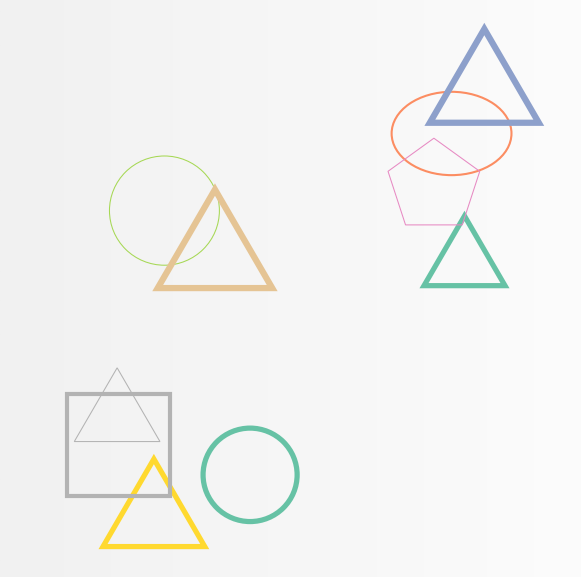[{"shape": "triangle", "thickness": 2.5, "radius": 0.4, "center": [0.799, 0.545]}, {"shape": "circle", "thickness": 2.5, "radius": 0.4, "center": [0.43, 0.177]}, {"shape": "oval", "thickness": 1, "radius": 0.52, "center": [0.777, 0.768]}, {"shape": "triangle", "thickness": 3, "radius": 0.54, "center": [0.833, 0.841]}, {"shape": "pentagon", "thickness": 0.5, "radius": 0.41, "center": [0.746, 0.677]}, {"shape": "circle", "thickness": 0.5, "radius": 0.47, "center": [0.283, 0.634]}, {"shape": "triangle", "thickness": 2.5, "radius": 0.51, "center": [0.265, 0.103]}, {"shape": "triangle", "thickness": 3, "radius": 0.57, "center": [0.37, 0.557]}, {"shape": "square", "thickness": 2, "radius": 0.44, "center": [0.204, 0.229]}, {"shape": "triangle", "thickness": 0.5, "radius": 0.43, "center": [0.202, 0.277]}]